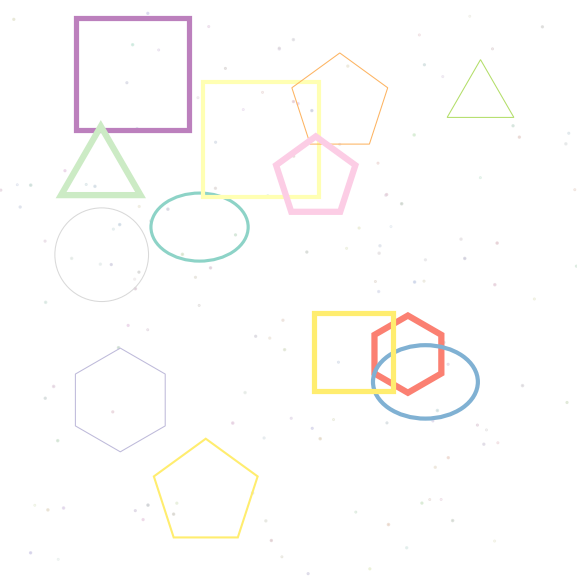[{"shape": "oval", "thickness": 1.5, "radius": 0.42, "center": [0.346, 0.606]}, {"shape": "square", "thickness": 2, "radius": 0.5, "center": [0.452, 0.758]}, {"shape": "hexagon", "thickness": 0.5, "radius": 0.45, "center": [0.208, 0.307]}, {"shape": "hexagon", "thickness": 3, "radius": 0.33, "center": [0.706, 0.386]}, {"shape": "oval", "thickness": 2, "radius": 0.45, "center": [0.737, 0.338]}, {"shape": "pentagon", "thickness": 0.5, "radius": 0.44, "center": [0.588, 0.82]}, {"shape": "triangle", "thickness": 0.5, "radius": 0.33, "center": [0.832, 0.829]}, {"shape": "pentagon", "thickness": 3, "radius": 0.36, "center": [0.547, 0.691]}, {"shape": "circle", "thickness": 0.5, "radius": 0.41, "center": [0.176, 0.558]}, {"shape": "square", "thickness": 2.5, "radius": 0.49, "center": [0.229, 0.871]}, {"shape": "triangle", "thickness": 3, "radius": 0.4, "center": [0.175, 0.701]}, {"shape": "pentagon", "thickness": 1, "radius": 0.47, "center": [0.356, 0.145]}, {"shape": "square", "thickness": 2.5, "radius": 0.34, "center": [0.613, 0.389]}]